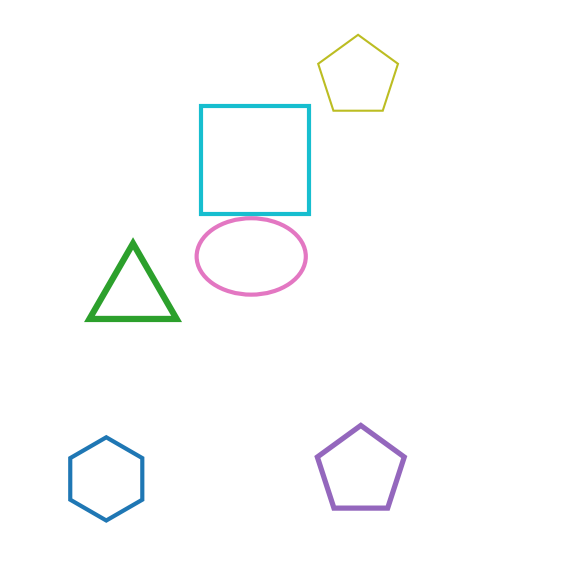[{"shape": "hexagon", "thickness": 2, "radius": 0.36, "center": [0.184, 0.17]}, {"shape": "triangle", "thickness": 3, "radius": 0.44, "center": [0.23, 0.49]}, {"shape": "pentagon", "thickness": 2.5, "radius": 0.4, "center": [0.625, 0.183]}, {"shape": "oval", "thickness": 2, "radius": 0.47, "center": [0.435, 0.555]}, {"shape": "pentagon", "thickness": 1, "radius": 0.36, "center": [0.62, 0.866]}, {"shape": "square", "thickness": 2, "radius": 0.47, "center": [0.442, 0.722]}]